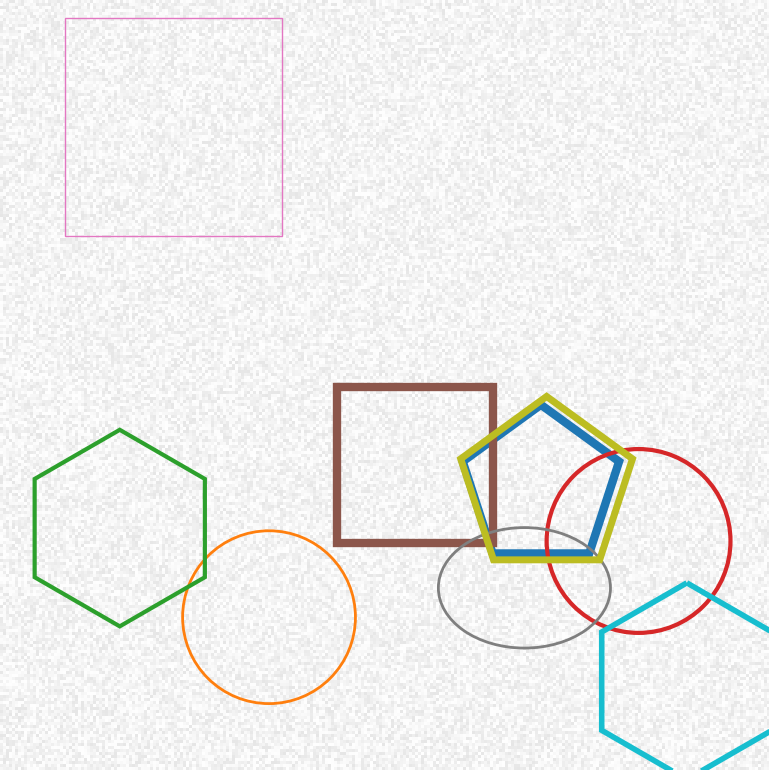[{"shape": "pentagon", "thickness": 3, "radius": 0.53, "center": [0.702, 0.368]}, {"shape": "circle", "thickness": 1, "radius": 0.56, "center": [0.349, 0.198]}, {"shape": "hexagon", "thickness": 1.5, "radius": 0.64, "center": [0.156, 0.314]}, {"shape": "circle", "thickness": 1.5, "radius": 0.6, "center": [0.829, 0.297]}, {"shape": "square", "thickness": 3, "radius": 0.51, "center": [0.539, 0.396]}, {"shape": "square", "thickness": 0.5, "radius": 0.71, "center": [0.225, 0.835]}, {"shape": "oval", "thickness": 1, "radius": 0.56, "center": [0.681, 0.237]}, {"shape": "pentagon", "thickness": 2.5, "radius": 0.59, "center": [0.71, 0.368]}, {"shape": "hexagon", "thickness": 2, "radius": 0.64, "center": [0.892, 0.115]}]